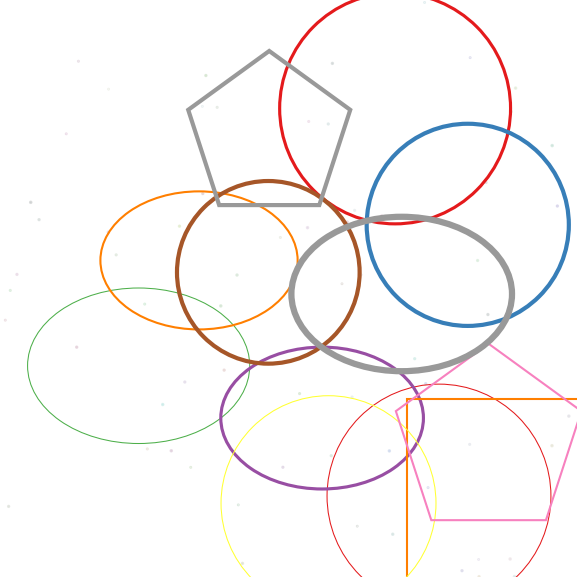[{"shape": "circle", "thickness": 0.5, "radius": 0.97, "center": [0.76, 0.14]}, {"shape": "circle", "thickness": 1.5, "radius": 1.0, "center": [0.684, 0.811]}, {"shape": "circle", "thickness": 2, "radius": 0.88, "center": [0.81, 0.61]}, {"shape": "oval", "thickness": 0.5, "radius": 0.96, "center": [0.24, 0.366]}, {"shape": "oval", "thickness": 1.5, "radius": 0.88, "center": [0.558, 0.275]}, {"shape": "square", "thickness": 1, "radius": 0.84, "center": [0.873, 0.14]}, {"shape": "oval", "thickness": 1, "radius": 0.85, "center": [0.345, 0.548]}, {"shape": "circle", "thickness": 0.5, "radius": 0.93, "center": [0.569, 0.128]}, {"shape": "circle", "thickness": 2, "radius": 0.79, "center": [0.465, 0.528]}, {"shape": "pentagon", "thickness": 1, "radius": 0.84, "center": [0.846, 0.235]}, {"shape": "pentagon", "thickness": 2, "radius": 0.74, "center": [0.466, 0.763]}, {"shape": "oval", "thickness": 3, "radius": 0.96, "center": [0.696, 0.49]}]